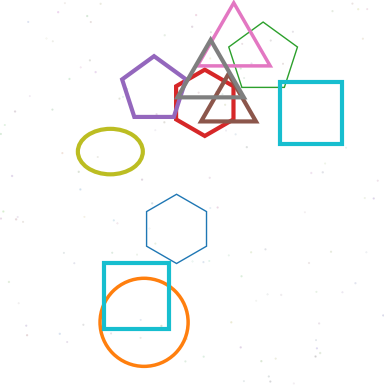[{"shape": "hexagon", "thickness": 1, "radius": 0.45, "center": [0.459, 0.405]}, {"shape": "circle", "thickness": 2.5, "radius": 0.57, "center": [0.374, 0.163]}, {"shape": "pentagon", "thickness": 1, "radius": 0.47, "center": [0.683, 0.849]}, {"shape": "hexagon", "thickness": 3, "radius": 0.43, "center": [0.532, 0.733]}, {"shape": "pentagon", "thickness": 3, "radius": 0.44, "center": [0.4, 0.767]}, {"shape": "triangle", "thickness": 3, "radius": 0.41, "center": [0.594, 0.726]}, {"shape": "triangle", "thickness": 2.5, "radius": 0.55, "center": [0.607, 0.883]}, {"shape": "triangle", "thickness": 3, "radius": 0.5, "center": [0.547, 0.797]}, {"shape": "oval", "thickness": 3, "radius": 0.42, "center": [0.287, 0.606]}, {"shape": "square", "thickness": 3, "radius": 0.4, "center": [0.808, 0.707]}, {"shape": "square", "thickness": 3, "radius": 0.43, "center": [0.354, 0.232]}]